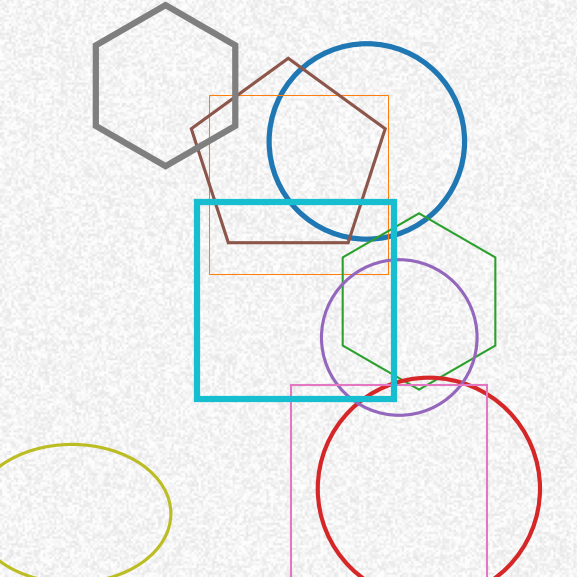[{"shape": "circle", "thickness": 2.5, "radius": 0.85, "center": [0.635, 0.754]}, {"shape": "square", "thickness": 0.5, "radius": 0.77, "center": [0.517, 0.679]}, {"shape": "hexagon", "thickness": 1, "radius": 0.76, "center": [0.726, 0.477]}, {"shape": "circle", "thickness": 2, "radius": 0.96, "center": [0.743, 0.153]}, {"shape": "circle", "thickness": 1.5, "radius": 0.67, "center": [0.691, 0.415]}, {"shape": "pentagon", "thickness": 1.5, "radius": 0.88, "center": [0.499, 0.722]}, {"shape": "square", "thickness": 1, "radius": 0.85, "center": [0.674, 0.162]}, {"shape": "hexagon", "thickness": 3, "radius": 0.7, "center": [0.287, 0.851]}, {"shape": "oval", "thickness": 1.5, "radius": 0.86, "center": [0.124, 0.11]}, {"shape": "square", "thickness": 3, "radius": 0.85, "center": [0.512, 0.479]}]